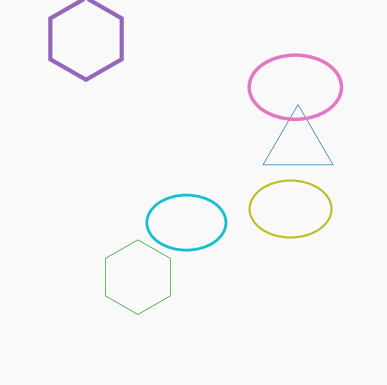[{"shape": "triangle", "thickness": 0.5, "radius": 0.52, "center": [0.769, 0.624]}, {"shape": "hexagon", "thickness": 0.5, "radius": 0.48, "center": [0.356, 0.28]}, {"shape": "hexagon", "thickness": 3, "radius": 0.53, "center": [0.222, 0.899]}, {"shape": "oval", "thickness": 2.5, "radius": 0.6, "center": [0.762, 0.773]}, {"shape": "oval", "thickness": 1.5, "radius": 0.53, "center": [0.75, 0.457]}, {"shape": "oval", "thickness": 2, "radius": 0.51, "center": [0.481, 0.422]}]